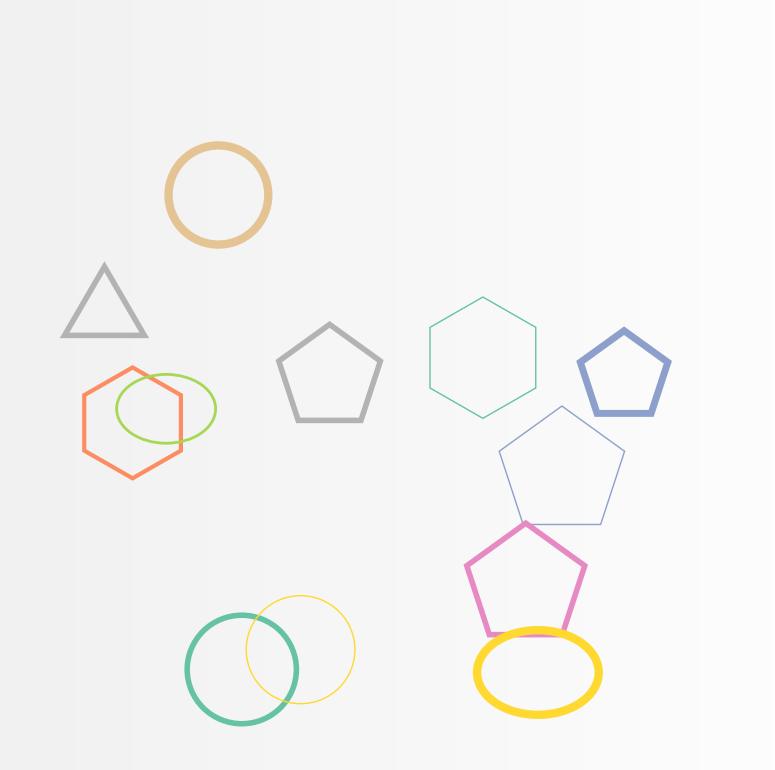[{"shape": "hexagon", "thickness": 0.5, "radius": 0.39, "center": [0.623, 0.535]}, {"shape": "circle", "thickness": 2, "radius": 0.35, "center": [0.312, 0.131]}, {"shape": "hexagon", "thickness": 1.5, "radius": 0.36, "center": [0.171, 0.451]}, {"shape": "pentagon", "thickness": 0.5, "radius": 0.43, "center": [0.725, 0.388]}, {"shape": "pentagon", "thickness": 2.5, "radius": 0.3, "center": [0.805, 0.511]}, {"shape": "pentagon", "thickness": 2, "radius": 0.4, "center": [0.678, 0.241]}, {"shape": "oval", "thickness": 1, "radius": 0.32, "center": [0.214, 0.469]}, {"shape": "oval", "thickness": 3, "radius": 0.39, "center": [0.694, 0.127]}, {"shape": "circle", "thickness": 0.5, "radius": 0.35, "center": [0.388, 0.156]}, {"shape": "circle", "thickness": 3, "radius": 0.32, "center": [0.282, 0.747]}, {"shape": "triangle", "thickness": 2, "radius": 0.3, "center": [0.135, 0.594]}, {"shape": "pentagon", "thickness": 2, "radius": 0.34, "center": [0.425, 0.51]}]